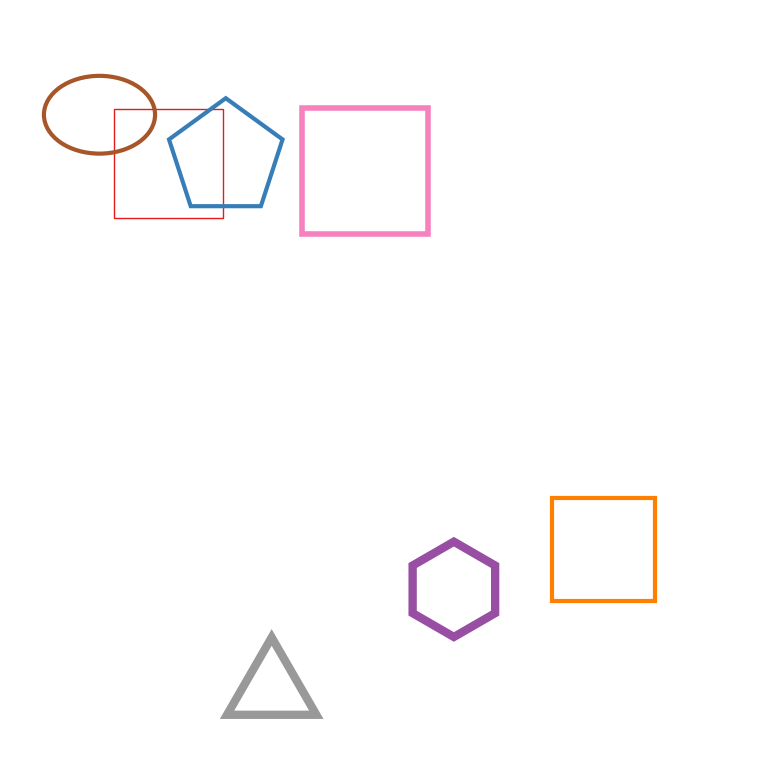[{"shape": "square", "thickness": 0.5, "radius": 0.35, "center": [0.219, 0.788]}, {"shape": "pentagon", "thickness": 1.5, "radius": 0.39, "center": [0.293, 0.795]}, {"shape": "hexagon", "thickness": 3, "radius": 0.31, "center": [0.589, 0.235]}, {"shape": "square", "thickness": 1.5, "radius": 0.33, "center": [0.784, 0.287]}, {"shape": "oval", "thickness": 1.5, "radius": 0.36, "center": [0.129, 0.851]}, {"shape": "square", "thickness": 2, "radius": 0.41, "center": [0.474, 0.778]}, {"shape": "triangle", "thickness": 3, "radius": 0.33, "center": [0.353, 0.105]}]